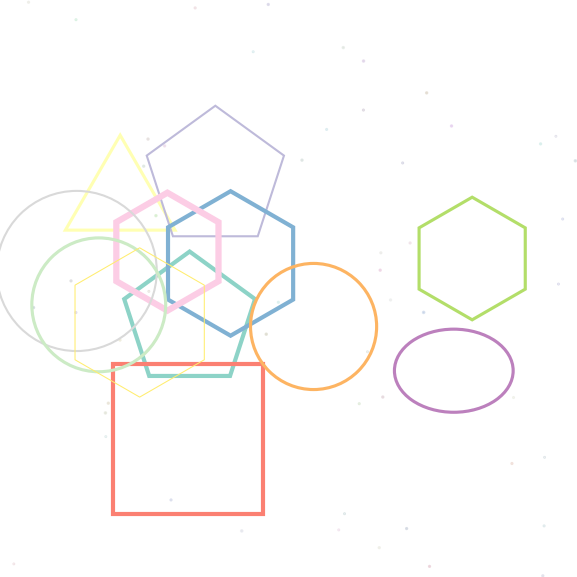[{"shape": "pentagon", "thickness": 2, "radius": 0.6, "center": [0.328, 0.444]}, {"shape": "triangle", "thickness": 1.5, "radius": 0.55, "center": [0.208, 0.655]}, {"shape": "pentagon", "thickness": 1, "radius": 0.62, "center": [0.373, 0.691]}, {"shape": "square", "thickness": 2, "radius": 0.65, "center": [0.325, 0.239]}, {"shape": "hexagon", "thickness": 2, "radius": 0.63, "center": [0.399, 0.543]}, {"shape": "circle", "thickness": 1.5, "radius": 0.55, "center": [0.543, 0.434]}, {"shape": "hexagon", "thickness": 1.5, "radius": 0.53, "center": [0.818, 0.552]}, {"shape": "hexagon", "thickness": 3, "radius": 0.51, "center": [0.29, 0.563]}, {"shape": "circle", "thickness": 1, "radius": 0.69, "center": [0.133, 0.53]}, {"shape": "oval", "thickness": 1.5, "radius": 0.51, "center": [0.786, 0.357]}, {"shape": "circle", "thickness": 1.5, "radius": 0.58, "center": [0.171, 0.471]}, {"shape": "hexagon", "thickness": 0.5, "radius": 0.65, "center": [0.242, 0.441]}]